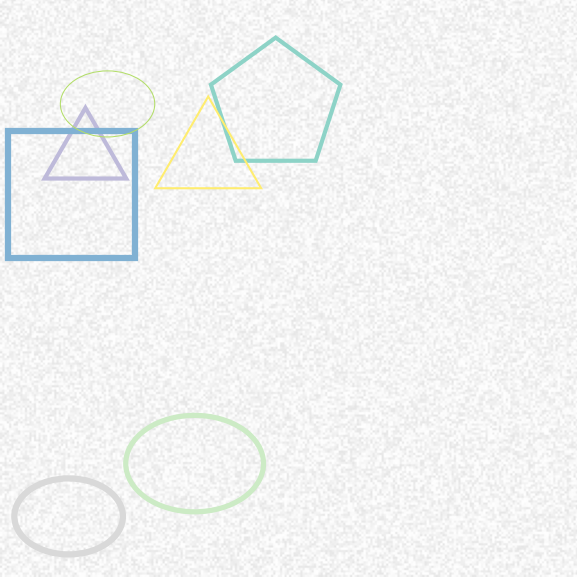[{"shape": "pentagon", "thickness": 2, "radius": 0.59, "center": [0.477, 0.816]}, {"shape": "triangle", "thickness": 2, "radius": 0.41, "center": [0.148, 0.731]}, {"shape": "square", "thickness": 3, "radius": 0.55, "center": [0.124, 0.662]}, {"shape": "oval", "thickness": 0.5, "radius": 0.41, "center": [0.186, 0.819]}, {"shape": "oval", "thickness": 3, "radius": 0.47, "center": [0.119, 0.105]}, {"shape": "oval", "thickness": 2.5, "radius": 0.6, "center": [0.337, 0.196]}, {"shape": "triangle", "thickness": 1, "radius": 0.53, "center": [0.361, 0.726]}]